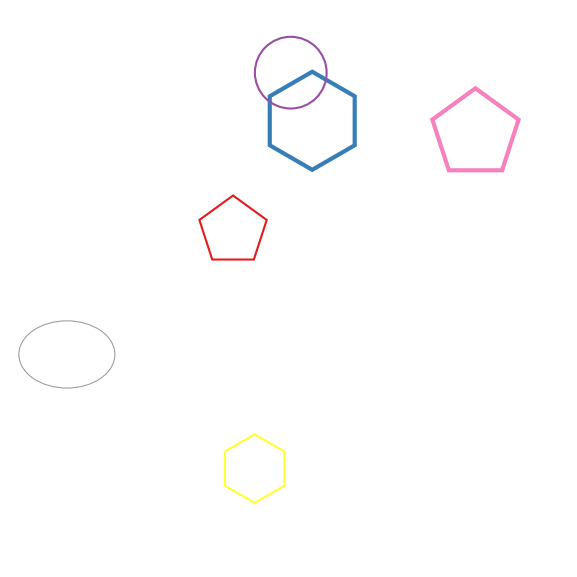[{"shape": "pentagon", "thickness": 1, "radius": 0.31, "center": [0.404, 0.599]}, {"shape": "hexagon", "thickness": 2, "radius": 0.42, "center": [0.541, 0.79]}, {"shape": "circle", "thickness": 1, "radius": 0.31, "center": [0.503, 0.873]}, {"shape": "hexagon", "thickness": 1, "radius": 0.3, "center": [0.441, 0.188]}, {"shape": "pentagon", "thickness": 2, "radius": 0.39, "center": [0.823, 0.768]}, {"shape": "oval", "thickness": 0.5, "radius": 0.42, "center": [0.116, 0.385]}]